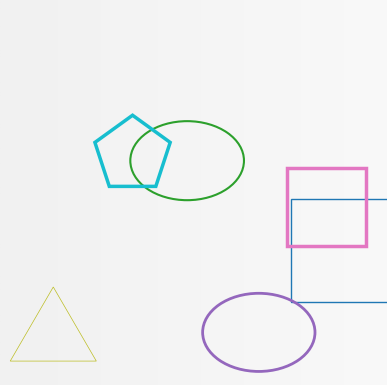[{"shape": "square", "thickness": 1, "radius": 0.67, "center": [0.886, 0.35]}, {"shape": "oval", "thickness": 1.5, "radius": 0.73, "center": [0.483, 0.583]}, {"shape": "oval", "thickness": 2, "radius": 0.72, "center": [0.668, 0.137]}, {"shape": "square", "thickness": 2.5, "radius": 0.51, "center": [0.842, 0.462]}, {"shape": "triangle", "thickness": 0.5, "radius": 0.64, "center": [0.137, 0.126]}, {"shape": "pentagon", "thickness": 2.5, "radius": 0.51, "center": [0.342, 0.599]}]